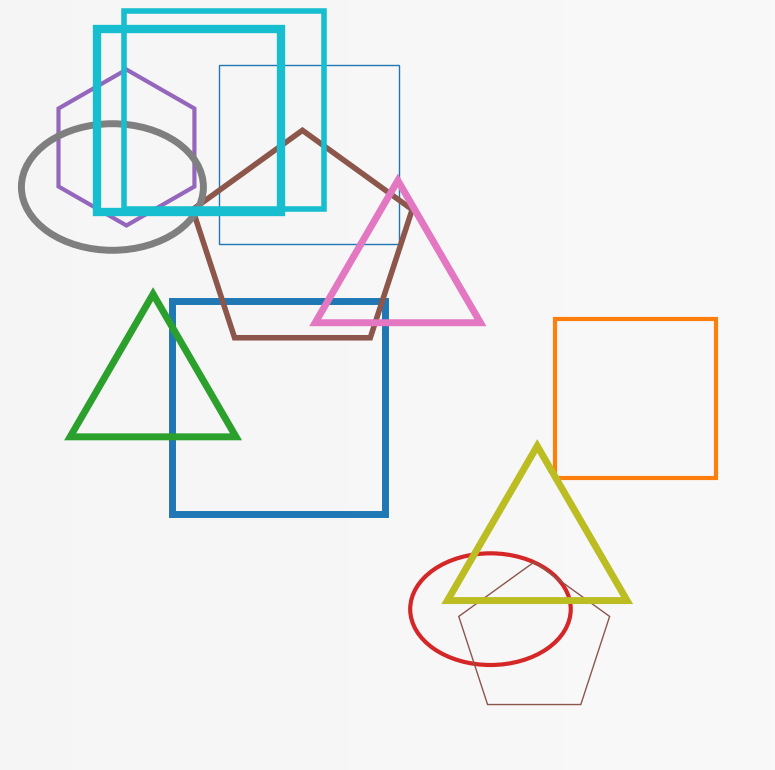[{"shape": "square", "thickness": 0.5, "radius": 0.58, "center": [0.399, 0.799]}, {"shape": "square", "thickness": 2.5, "radius": 0.69, "center": [0.359, 0.471]}, {"shape": "square", "thickness": 1.5, "radius": 0.52, "center": [0.82, 0.483]}, {"shape": "triangle", "thickness": 2.5, "radius": 0.62, "center": [0.198, 0.494]}, {"shape": "oval", "thickness": 1.5, "radius": 0.52, "center": [0.633, 0.209]}, {"shape": "hexagon", "thickness": 1.5, "radius": 0.51, "center": [0.163, 0.808]}, {"shape": "pentagon", "thickness": 2, "radius": 0.74, "center": [0.39, 0.682]}, {"shape": "pentagon", "thickness": 0.5, "radius": 0.51, "center": [0.689, 0.168]}, {"shape": "triangle", "thickness": 2.5, "radius": 0.62, "center": [0.513, 0.642]}, {"shape": "oval", "thickness": 2.5, "radius": 0.59, "center": [0.145, 0.757]}, {"shape": "triangle", "thickness": 2.5, "radius": 0.67, "center": [0.693, 0.287]}, {"shape": "square", "thickness": 3, "radius": 0.6, "center": [0.244, 0.844]}, {"shape": "square", "thickness": 2, "radius": 0.64, "center": [0.289, 0.858]}]